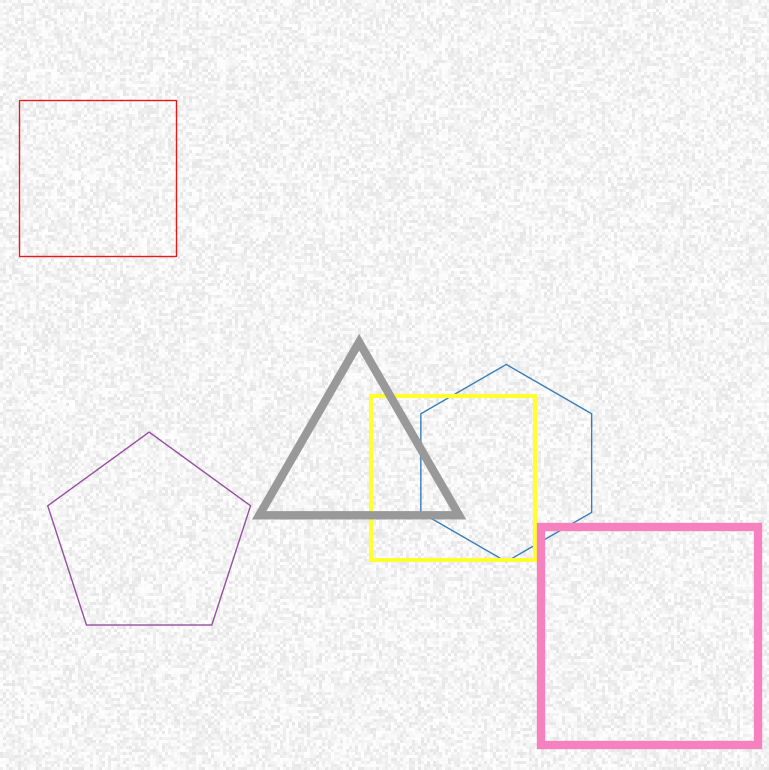[{"shape": "square", "thickness": 0.5, "radius": 0.51, "center": [0.126, 0.769]}, {"shape": "hexagon", "thickness": 0.5, "radius": 0.64, "center": [0.657, 0.399]}, {"shape": "pentagon", "thickness": 0.5, "radius": 0.69, "center": [0.194, 0.3]}, {"shape": "square", "thickness": 1.5, "radius": 0.53, "center": [0.589, 0.38]}, {"shape": "square", "thickness": 3, "radius": 0.7, "center": [0.843, 0.174]}, {"shape": "triangle", "thickness": 3, "radius": 0.75, "center": [0.466, 0.406]}]